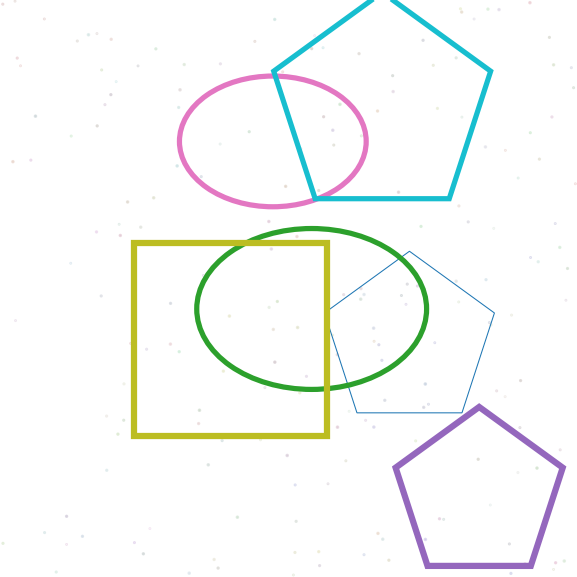[{"shape": "pentagon", "thickness": 0.5, "radius": 0.77, "center": [0.709, 0.409]}, {"shape": "oval", "thickness": 2.5, "radius": 1.0, "center": [0.54, 0.464]}, {"shape": "pentagon", "thickness": 3, "radius": 0.76, "center": [0.83, 0.142]}, {"shape": "oval", "thickness": 2.5, "radius": 0.81, "center": [0.472, 0.754]}, {"shape": "square", "thickness": 3, "radius": 0.83, "center": [0.4, 0.412]}, {"shape": "pentagon", "thickness": 2.5, "radius": 0.99, "center": [0.662, 0.815]}]